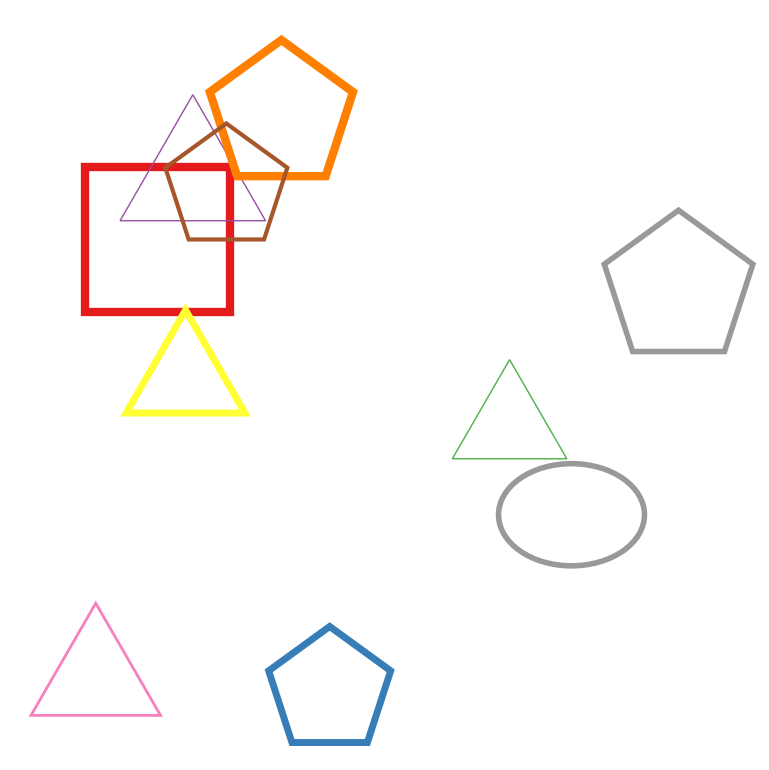[{"shape": "square", "thickness": 3, "radius": 0.47, "center": [0.205, 0.689]}, {"shape": "pentagon", "thickness": 2.5, "radius": 0.42, "center": [0.428, 0.103]}, {"shape": "triangle", "thickness": 0.5, "radius": 0.43, "center": [0.662, 0.447]}, {"shape": "triangle", "thickness": 0.5, "radius": 0.55, "center": [0.25, 0.768]}, {"shape": "pentagon", "thickness": 3, "radius": 0.49, "center": [0.365, 0.85]}, {"shape": "triangle", "thickness": 2.5, "radius": 0.45, "center": [0.241, 0.508]}, {"shape": "pentagon", "thickness": 1.5, "radius": 0.42, "center": [0.294, 0.756]}, {"shape": "triangle", "thickness": 1, "radius": 0.49, "center": [0.124, 0.119]}, {"shape": "pentagon", "thickness": 2, "radius": 0.51, "center": [0.881, 0.626]}, {"shape": "oval", "thickness": 2, "radius": 0.47, "center": [0.742, 0.332]}]